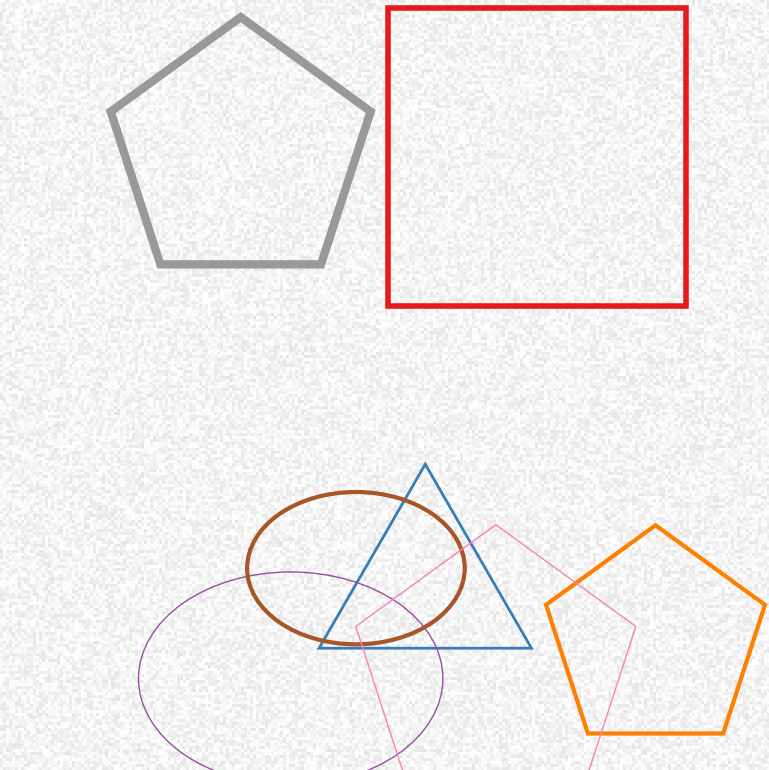[{"shape": "square", "thickness": 2, "radius": 0.97, "center": [0.698, 0.797]}, {"shape": "triangle", "thickness": 1, "radius": 0.8, "center": [0.552, 0.238]}, {"shape": "oval", "thickness": 0.5, "radius": 0.99, "center": [0.378, 0.119]}, {"shape": "pentagon", "thickness": 1.5, "radius": 0.75, "center": [0.851, 0.168]}, {"shape": "oval", "thickness": 1.5, "radius": 0.71, "center": [0.462, 0.262]}, {"shape": "pentagon", "thickness": 0.5, "radius": 0.96, "center": [0.644, 0.127]}, {"shape": "pentagon", "thickness": 3, "radius": 0.89, "center": [0.313, 0.8]}]